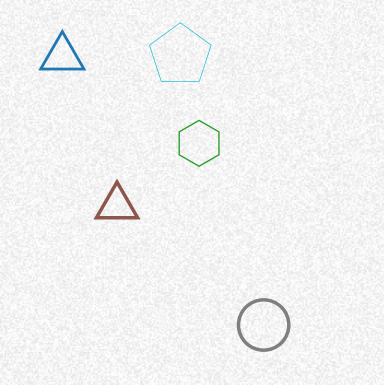[{"shape": "triangle", "thickness": 2, "radius": 0.32, "center": [0.162, 0.853]}, {"shape": "hexagon", "thickness": 1, "radius": 0.3, "center": [0.517, 0.628]}, {"shape": "triangle", "thickness": 2.5, "radius": 0.31, "center": [0.304, 0.465]}, {"shape": "circle", "thickness": 2.5, "radius": 0.33, "center": [0.685, 0.156]}, {"shape": "pentagon", "thickness": 0.5, "radius": 0.42, "center": [0.468, 0.857]}]